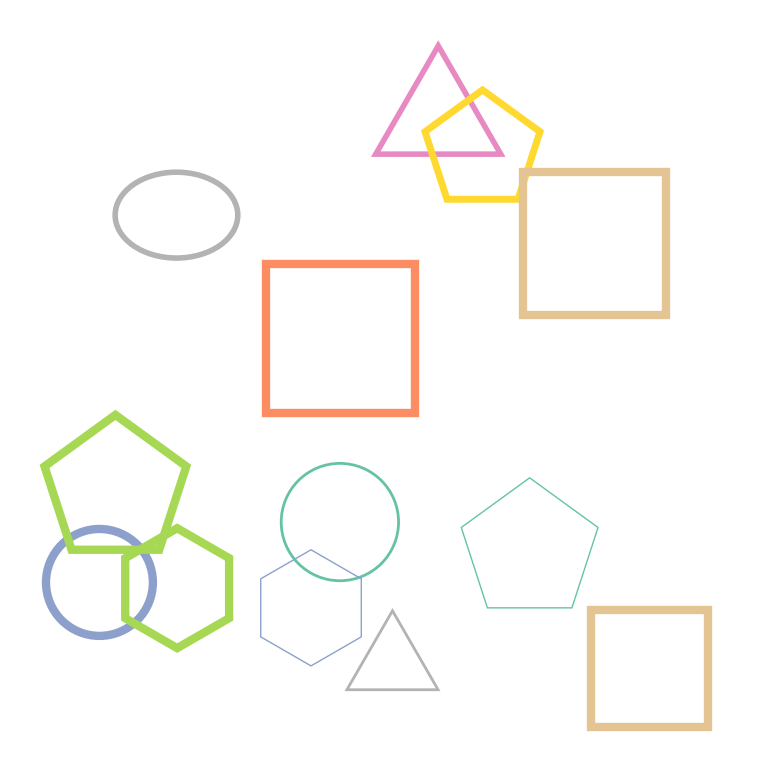[{"shape": "circle", "thickness": 1, "radius": 0.38, "center": [0.441, 0.322]}, {"shape": "pentagon", "thickness": 0.5, "radius": 0.47, "center": [0.688, 0.286]}, {"shape": "square", "thickness": 3, "radius": 0.49, "center": [0.442, 0.561]}, {"shape": "circle", "thickness": 3, "radius": 0.35, "center": [0.129, 0.244]}, {"shape": "hexagon", "thickness": 0.5, "radius": 0.38, "center": [0.404, 0.211]}, {"shape": "triangle", "thickness": 2, "radius": 0.47, "center": [0.569, 0.847]}, {"shape": "hexagon", "thickness": 3, "radius": 0.39, "center": [0.23, 0.236]}, {"shape": "pentagon", "thickness": 3, "radius": 0.48, "center": [0.15, 0.364]}, {"shape": "pentagon", "thickness": 2.5, "radius": 0.39, "center": [0.627, 0.805]}, {"shape": "square", "thickness": 3, "radius": 0.38, "center": [0.844, 0.132]}, {"shape": "square", "thickness": 3, "radius": 0.47, "center": [0.772, 0.684]}, {"shape": "triangle", "thickness": 1, "radius": 0.34, "center": [0.51, 0.138]}, {"shape": "oval", "thickness": 2, "radius": 0.4, "center": [0.229, 0.721]}]